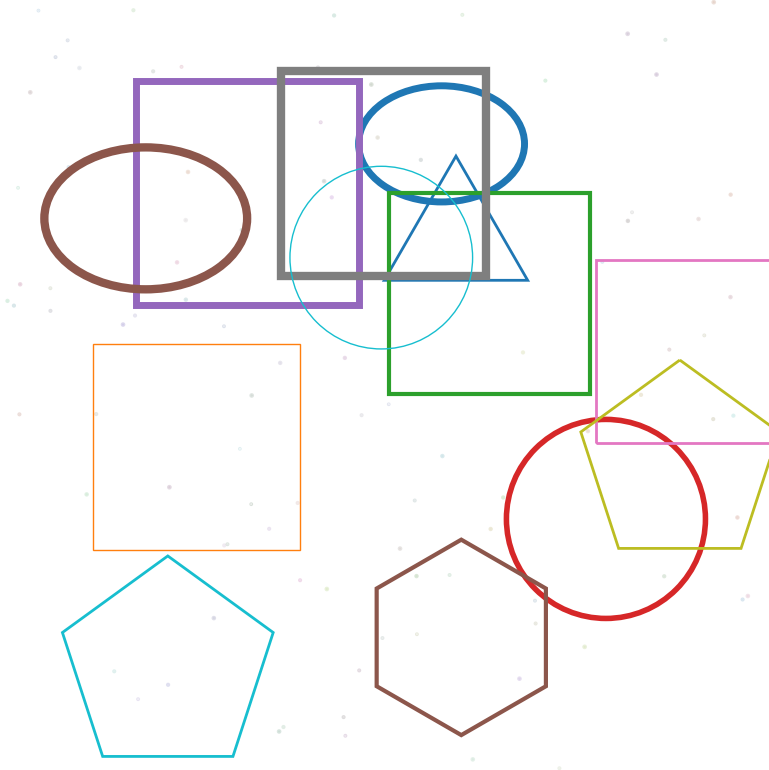[{"shape": "oval", "thickness": 2.5, "radius": 0.54, "center": [0.573, 0.813]}, {"shape": "triangle", "thickness": 1, "radius": 0.54, "center": [0.592, 0.69]}, {"shape": "square", "thickness": 0.5, "radius": 0.67, "center": [0.255, 0.419]}, {"shape": "square", "thickness": 1.5, "radius": 0.65, "center": [0.636, 0.619]}, {"shape": "circle", "thickness": 2, "radius": 0.65, "center": [0.787, 0.326]}, {"shape": "square", "thickness": 2.5, "radius": 0.73, "center": [0.321, 0.75]}, {"shape": "hexagon", "thickness": 1.5, "radius": 0.63, "center": [0.599, 0.172]}, {"shape": "oval", "thickness": 3, "radius": 0.66, "center": [0.189, 0.716]}, {"shape": "square", "thickness": 1, "radius": 0.59, "center": [0.892, 0.544]}, {"shape": "square", "thickness": 3, "radius": 0.67, "center": [0.498, 0.775]}, {"shape": "pentagon", "thickness": 1, "radius": 0.68, "center": [0.883, 0.397]}, {"shape": "circle", "thickness": 0.5, "radius": 0.59, "center": [0.495, 0.665]}, {"shape": "pentagon", "thickness": 1, "radius": 0.72, "center": [0.218, 0.134]}]